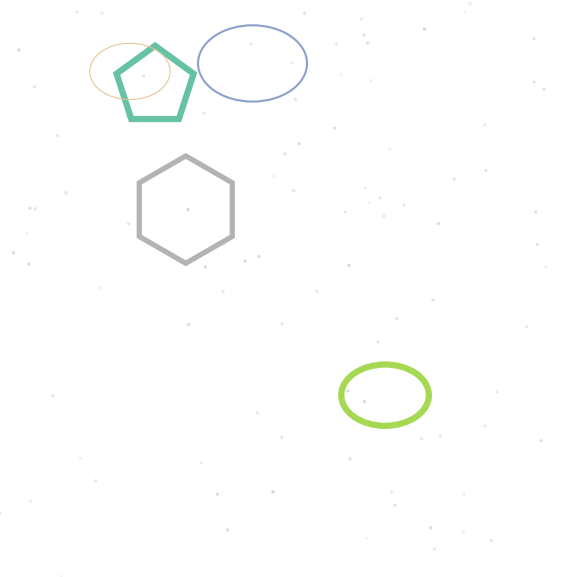[{"shape": "pentagon", "thickness": 3, "radius": 0.35, "center": [0.269, 0.85]}, {"shape": "oval", "thickness": 1, "radius": 0.47, "center": [0.437, 0.889]}, {"shape": "oval", "thickness": 3, "radius": 0.38, "center": [0.667, 0.315]}, {"shape": "oval", "thickness": 0.5, "radius": 0.35, "center": [0.225, 0.876]}, {"shape": "hexagon", "thickness": 2.5, "radius": 0.46, "center": [0.322, 0.636]}]